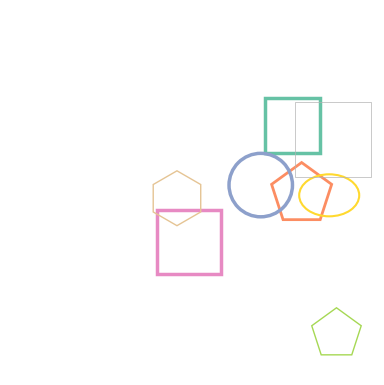[{"shape": "square", "thickness": 2.5, "radius": 0.36, "center": [0.761, 0.674]}, {"shape": "pentagon", "thickness": 2, "radius": 0.41, "center": [0.783, 0.496]}, {"shape": "circle", "thickness": 2.5, "radius": 0.41, "center": [0.677, 0.519]}, {"shape": "square", "thickness": 2.5, "radius": 0.41, "center": [0.491, 0.371]}, {"shape": "pentagon", "thickness": 1, "radius": 0.34, "center": [0.874, 0.133]}, {"shape": "oval", "thickness": 1.5, "radius": 0.39, "center": [0.855, 0.493]}, {"shape": "hexagon", "thickness": 1, "radius": 0.36, "center": [0.46, 0.485]}, {"shape": "square", "thickness": 0.5, "radius": 0.49, "center": [0.865, 0.638]}]